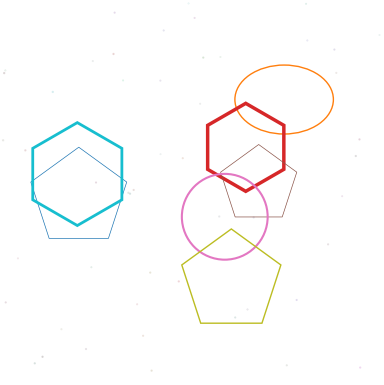[{"shape": "pentagon", "thickness": 0.5, "radius": 0.65, "center": [0.205, 0.487]}, {"shape": "oval", "thickness": 1, "radius": 0.64, "center": [0.738, 0.741]}, {"shape": "hexagon", "thickness": 2.5, "radius": 0.57, "center": [0.638, 0.617]}, {"shape": "pentagon", "thickness": 0.5, "radius": 0.52, "center": [0.672, 0.521]}, {"shape": "circle", "thickness": 1.5, "radius": 0.56, "center": [0.584, 0.437]}, {"shape": "pentagon", "thickness": 1, "radius": 0.68, "center": [0.601, 0.27]}, {"shape": "hexagon", "thickness": 2, "radius": 0.67, "center": [0.201, 0.548]}]